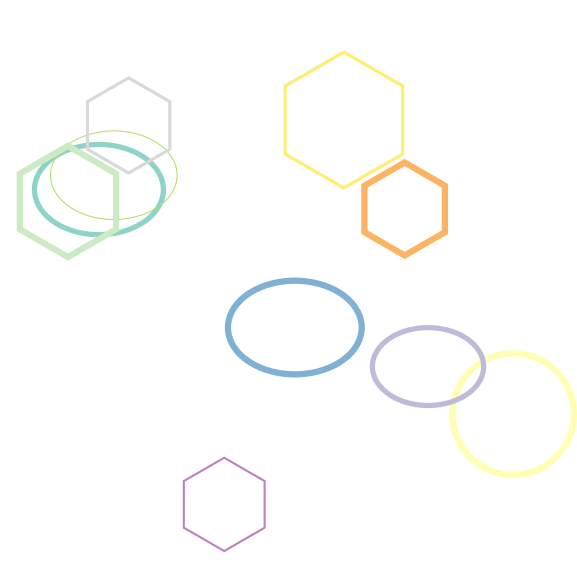[{"shape": "oval", "thickness": 2.5, "radius": 0.56, "center": [0.171, 0.671]}, {"shape": "circle", "thickness": 3, "radius": 0.53, "center": [0.889, 0.282]}, {"shape": "oval", "thickness": 2.5, "radius": 0.48, "center": [0.741, 0.364]}, {"shape": "oval", "thickness": 3, "radius": 0.58, "center": [0.511, 0.432]}, {"shape": "hexagon", "thickness": 3, "radius": 0.4, "center": [0.701, 0.637]}, {"shape": "oval", "thickness": 0.5, "radius": 0.55, "center": [0.197, 0.696]}, {"shape": "hexagon", "thickness": 1.5, "radius": 0.41, "center": [0.223, 0.782]}, {"shape": "hexagon", "thickness": 1, "radius": 0.4, "center": [0.388, 0.126]}, {"shape": "hexagon", "thickness": 3, "radius": 0.48, "center": [0.118, 0.65]}, {"shape": "hexagon", "thickness": 1.5, "radius": 0.59, "center": [0.595, 0.791]}]